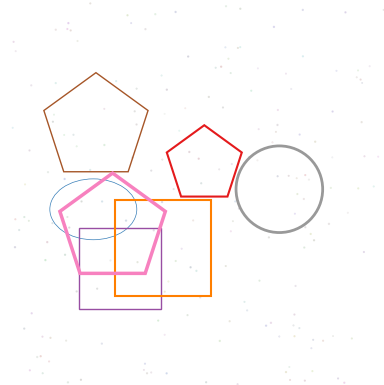[{"shape": "pentagon", "thickness": 1.5, "radius": 0.51, "center": [0.531, 0.572]}, {"shape": "oval", "thickness": 0.5, "radius": 0.56, "center": [0.242, 0.456]}, {"shape": "square", "thickness": 1, "radius": 0.53, "center": [0.312, 0.302]}, {"shape": "square", "thickness": 1.5, "radius": 0.62, "center": [0.424, 0.356]}, {"shape": "pentagon", "thickness": 1, "radius": 0.71, "center": [0.249, 0.669]}, {"shape": "pentagon", "thickness": 2.5, "radius": 0.72, "center": [0.292, 0.406]}, {"shape": "circle", "thickness": 2, "radius": 0.56, "center": [0.726, 0.508]}]